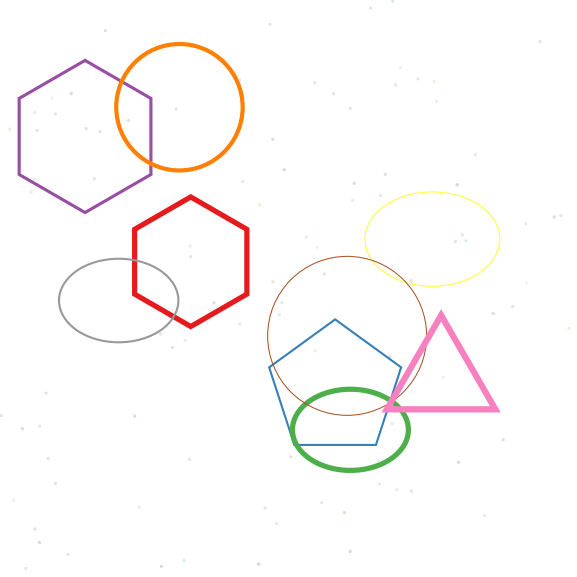[{"shape": "hexagon", "thickness": 2.5, "radius": 0.56, "center": [0.33, 0.546]}, {"shape": "pentagon", "thickness": 1, "radius": 0.6, "center": [0.58, 0.326]}, {"shape": "oval", "thickness": 2.5, "radius": 0.5, "center": [0.607, 0.255]}, {"shape": "hexagon", "thickness": 1.5, "radius": 0.66, "center": [0.147, 0.763]}, {"shape": "circle", "thickness": 2, "radius": 0.55, "center": [0.311, 0.813]}, {"shape": "oval", "thickness": 0.5, "radius": 0.58, "center": [0.749, 0.585]}, {"shape": "circle", "thickness": 0.5, "radius": 0.69, "center": [0.601, 0.418]}, {"shape": "triangle", "thickness": 3, "radius": 0.54, "center": [0.764, 0.345]}, {"shape": "oval", "thickness": 1, "radius": 0.52, "center": [0.206, 0.479]}]